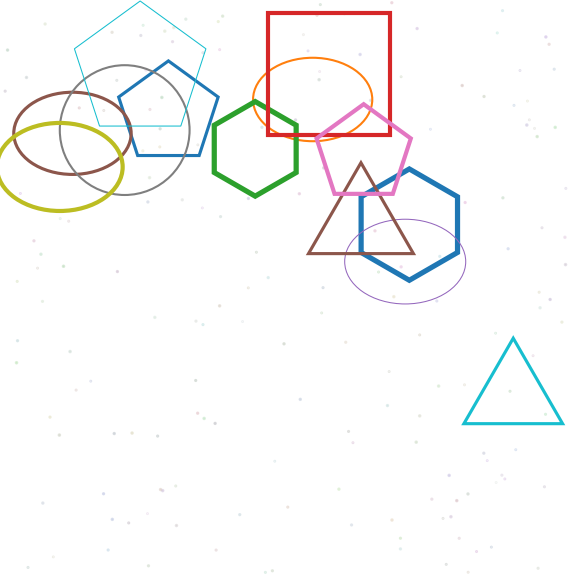[{"shape": "pentagon", "thickness": 1.5, "radius": 0.45, "center": [0.292, 0.803]}, {"shape": "hexagon", "thickness": 2.5, "radius": 0.48, "center": [0.709, 0.61]}, {"shape": "oval", "thickness": 1, "radius": 0.52, "center": [0.541, 0.827]}, {"shape": "hexagon", "thickness": 2.5, "radius": 0.41, "center": [0.442, 0.741]}, {"shape": "square", "thickness": 2, "radius": 0.53, "center": [0.569, 0.871]}, {"shape": "oval", "thickness": 0.5, "radius": 0.52, "center": [0.702, 0.546]}, {"shape": "triangle", "thickness": 1.5, "radius": 0.52, "center": [0.625, 0.612]}, {"shape": "oval", "thickness": 1.5, "radius": 0.51, "center": [0.125, 0.768]}, {"shape": "pentagon", "thickness": 2, "radius": 0.43, "center": [0.63, 0.733]}, {"shape": "circle", "thickness": 1, "radius": 0.56, "center": [0.216, 0.774]}, {"shape": "oval", "thickness": 2, "radius": 0.54, "center": [0.104, 0.71]}, {"shape": "pentagon", "thickness": 0.5, "radius": 0.6, "center": [0.243, 0.878]}, {"shape": "triangle", "thickness": 1.5, "radius": 0.49, "center": [0.889, 0.315]}]